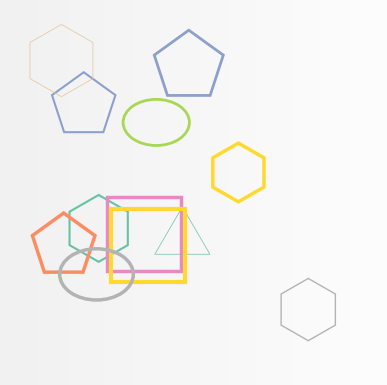[{"shape": "triangle", "thickness": 0.5, "radius": 0.41, "center": [0.471, 0.381]}, {"shape": "hexagon", "thickness": 1.5, "radius": 0.43, "center": [0.255, 0.407]}, {"shape": "pentagon", "thickness": 2.5, "radius": 0.42, "center": [0.164, 0.362]}, {"shape": "pentagon", "thickness": 1.5, "radius": 0.43, "center": [0.216, 0.726]}, {"shape": "pentagon", "thickness": 2, "radius": 0.47, "center": [0.487, 0.828]}, {"shape": "square", "thickness": 2.5, "radius": 0.48, "center": [0.371, 0.393]}, {"shape": "oval", "thickness": 2, "radius": 0.43, "center": [0.403, 0.682]}, {"shape": "square", "thickness": 3, "radius": 0.48, "center": [0.382, 0.362]}, {"shape": "hexagon", "thickness": 2.5, "radius": 0.38, "center": [0.615, 0.552]}, {"shape": "hexagon", "thickness": 0.5, "radius": 0.47, "center": [0.159, 0.843]}, {"shape": "hexagon", "thickness": 1, "radius": 0.4, "center": [0.795, 0.196]}, {"shape": "oval", "thickness": 2.5, "radius": 0.47, "center": [0.249, 0.287]}]